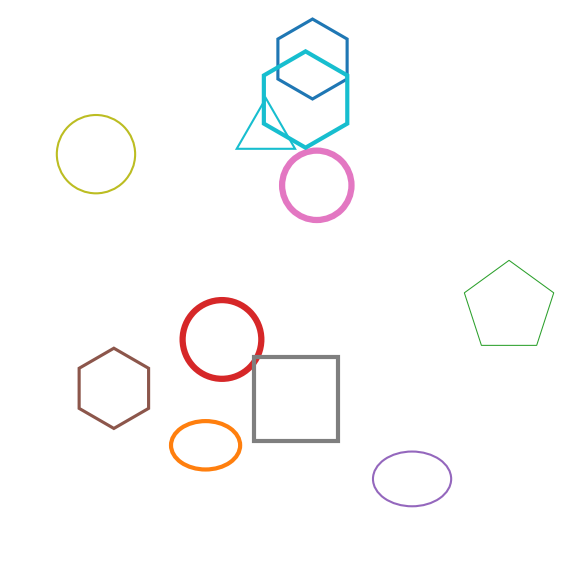[{"shape": "hexagon", "thickness": 1.5, "radius": 0.35, "center": [0.541, 0.897]}, {"shape": "oval", "thickness": 2, "radius": 0.3, "center": [0.356, 0.228]}, {"shape": "pentagon", "thickness": 0.5, "radius": 0.41, "center": [0.881, 0.467]}, {"shape": "circle", "thickness": 3, "radius": 0.34, "center": [0.384, 0.411]}, {"shape": "oval", "thickness": 1, "radius": 0.34, "center": [0.714, 0.17]}, {"shape": "hexagon", "thickness": 1.5, "radius": 0.35, "center": [0.197, 0.327]}, {"shape": "circle", "thickness": 3, "radius": 0.3, "center": [0.549, 0.678]}, {"shape": "square", "thickness": 2, "radius": 0.36, "center": [0.513, 0.309]}, {"shape": "circle", "thickness": 1, "radius": 0.34, "center": [0.166, 0.732]}, {"shape": "hexagon", "thickness": 2, "radius": 0.42, "center": [0.529, 0.827]}, {"shape": "triangle", "thickness": 1, "radius": 0.29, "center": [0.46, 0.771]}]